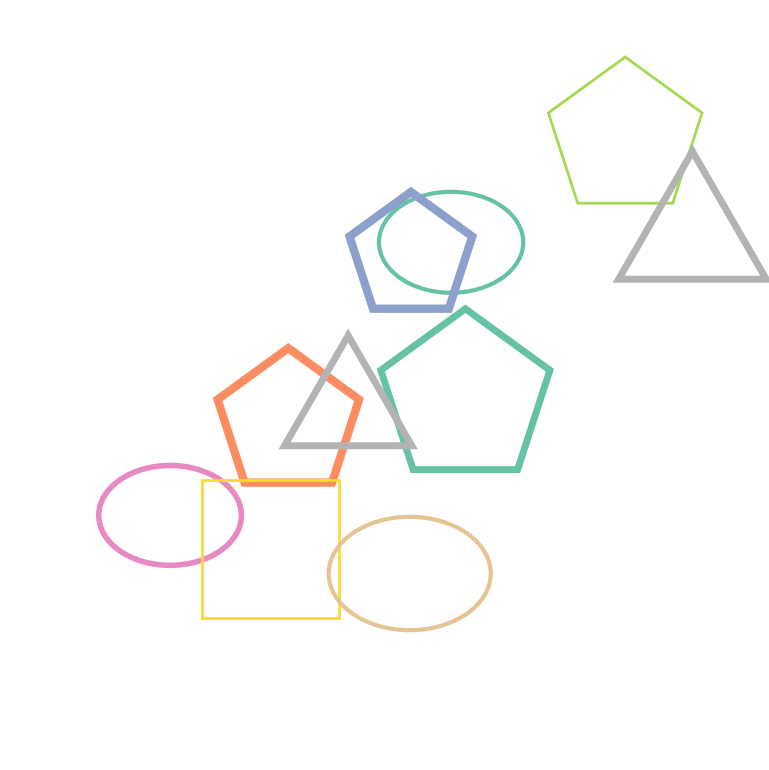[{"shape": "pentagon", "thickness": 2.5, "radius": 0.58, "center": [0.604, 0.484]}, {"shape": "oval", "thickness": 1.5, "radius": 0.47, "center": [0.586, 0.685]}, {"shape": "pentagon", "thickness": 3, "radius": 0.48, "center": [0.374, 0.451]}, {"shape": "pentagon", "thickness": 3, "radius": 0.42, "center": [0.534, 0.667]}, {"shape": "oval", "thickness": 2, "radius": 0.46, "center": [0.221, 0.331]}, {"shape": "pentagon", "thickness": 1, "radius": 0.52, "center": [0.812, 0.821]}, {"shape": "square", "thickness": 1, "radius": 0.45, "center": [0.351, 0.287]}, {"shape": "oval", "thickness": 1.5, "radius": 0.53, "center": [0.532, 0.255]}, {"shape": "triangle", "thickness": 2.5, "radius": 0.48, "center": [0.452, 0.469]}, {"shape": "triangle", "thickness": 2.5, "radius": 0.55, "center": [0.899, 0.693]}]